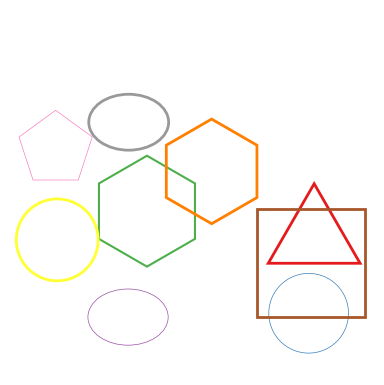[{"shape": "triangle", "thickness": 2, "radius": 0.69, "center": [0.816, 0.385]}, {"shape": "circle", "thickness": 0.5, "radius": 0.52, "center": [0.802, 0.186]}, {"shape": "hexagon", "thickness": 1.5, "radius": 0.72, "center": [0.382, 0.451]}, {"shape": "oval", "thickness": 0.5, "radius": 0.52, "center": [0.333, 0.176]}, {"shape": "hexagon", "thickness": 2, "radius": 0.68, "center": [0.55, 0.555]}, {"shape": "circle", "thickness": 2, "radius": 0.53, "center": [0.149, 0.377]}, {"shape": "square", "thickness": 2, "radius": 0.7, "center": [0.808, 0.316]}, {"shape": "pentagon", "thickness": 0.5, "radius": 0.5, "center": [0.145, 0.613]}, {"shape": "oval", "thickness": 2, "radius": 0.52, "center": [0.334, 0.683]}]